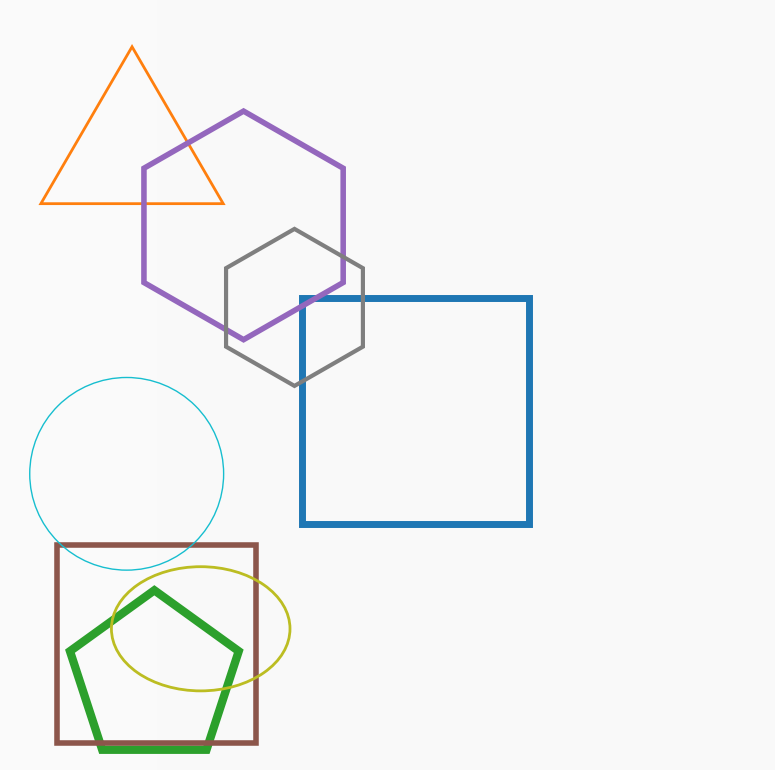[{"shape": "square", "thickness": 2.5, "radius": 0.73, "center": [0.536, 0.466]}, {"shape": "triangle", "thickness": 1, "radius": 0.68, "center": [0.17, 0.803]}, {"shape": "pentagon", "thickness": 3, "radius": 0.57, "center": [0.199, 0.119]}, {"shape": "hexagon", "thickness": 2, "radius": 0.74, "center": [0.314, 0.707]}, {"shape": "square", "thickness": 2, "radius": 0.64, "center": [0.202, 0.164]}, {"shape": "hexagon", "thickness": 1.5, "radius": 0.51, "center": [0.38, 0.601]}, {"shape": "oval", "thickness": 1, "radius": 0.58, "center": [0.259, 0.183]}, {"shape": "circle", "thickness": 0.5, "radius": 0.63, "center": [0.163, 0.385]}]